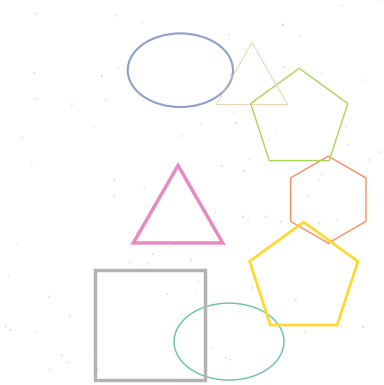[{"shape": "oval", "thickness": 1, "radius": 0.71, "center": [0.595, 0.113]}, {"shape": "hexagon", "thickness": 1, "radius": 0.56, "center": [0.853, 0.481]}, {"shape": "oval", "thickness": 1.5, "radius": 0.68, "center": [0.468, 0.818]}, {"shape": "triangle", "thickness": 2.5, "radius": 0.67, "center": [0.462, 0.436]}, {"shape": "pentagon", "thickness": 1, "radius": 0.66, "center": [0.777, 0.69]}, {"shape": "pentagon", "thickness": 2, "radius": 0.74, "center": [0.789, 0.275]}, {"shape": "triangle", "thickness": 0.5, "radius": 0.54, "center": [0.655, 0.782]}, {"shape": "square", "thickness": 2.5, "radius": 0.71, "center": [0.39, 0.157]}]